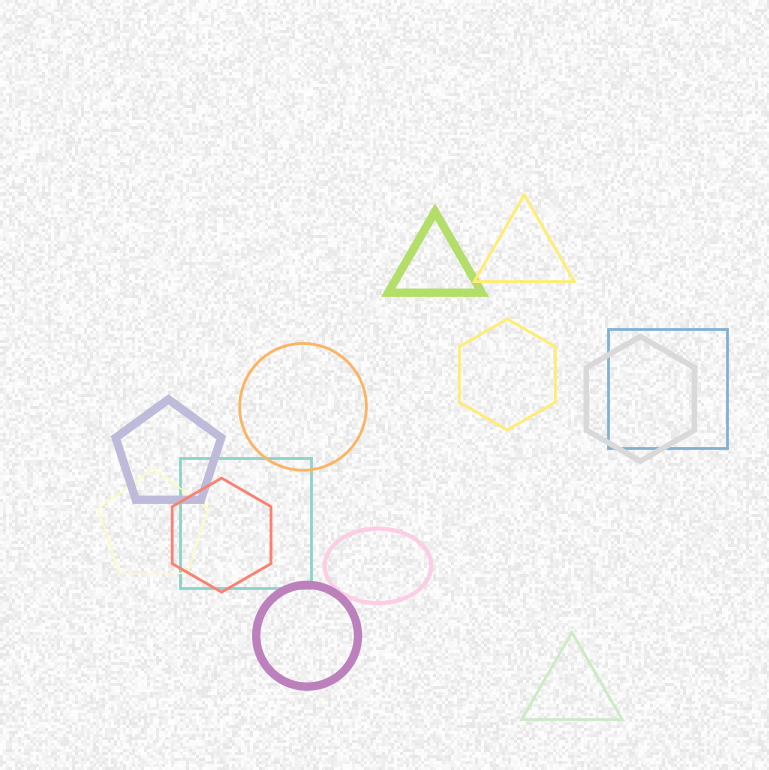[{"shape": "square", "thickness": 1, "radius": 0.42, "center": [0.319, 0.321]}, {"shape": "pentagon", "thickness": 0.5, "radius": 0.38, "center": [0.199, 0.316]}, {"shape": "pentagon", "thickness": 3, "radius": 0.36, "center": [0.219, 0.409]}, {"shape": "hexagon", "thickness": 1, "radius": 0.37, "center": [0.288, 0.305]}, {"shape": "square", "thickness": 1, "radius": 0.39, "center": [0.867, 0.496]}, {"shape": "circle", "thickness": 1, "radius": 0.41, "center": [0.394, 0.472]}, {"shape": "triangle", "thickness": 3, "radius": 0.35, "center": [0.565, 0.655]}, {"shape": "oval", "thickness": 1.5, "radius": 0.35, "center": [0.491, 0.265]}, {"shape": "hexagon", "thickness": 2, "radius": 0.41, "center": [0.832, 0.482]}, {"shape": "circle", "thickness": 3, "radius": 0.33, "center": [0.399, 0.174]}, {"shape": "triangle", "thickness": 1, "radius": 0.38, "center": [0.743, 0.103]}, {"shape": "hexagon", "thickness": 1, "radius": 0.36, "center": [0.659, 0.514]}, {"shape": "triangle", "thickness": 1, "radius": 0.38, "center": [0.681, 0.672]}]